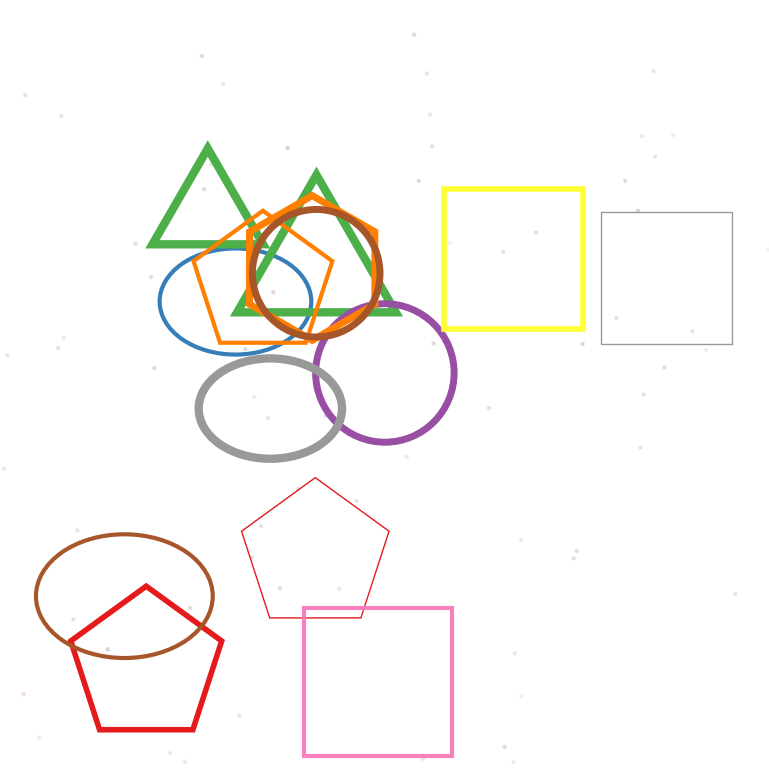[{"shape": "pentagon", "thickness": 2, "radius": 0.52, "center": [0.19, 0.136]}, {"shape": "pentagon", "thickness": 0.5, "radius": 0.5, "center": [0.409, 0.279]}, {"shape": "oval", "thickness": 1.5, "radius": 0.49, "center": [0.306, 0.608]}, {"shape": "triangle", "thickness": 3, "radius": 0.59, "center": [0.411, 0.654]}, {"shape": "triangle", "thickness": 3, "radius": 0.41, "center": [0.27, 0.724]}, {"shape": "circle", "thickness": 2.5, "radius": 0.45, "center": [0.5, 0.516]}, {"shape": "hexagon", "thickness": 2.5, "radius": 0.47, "center": [0.405, 0.652]}, {"shape": "pentagon", "thickness": 1.5, "radius": 0.47, "center": [0.341, 0.632]}, {"shape": "square", "thickness": 2, "radius": 0.45, "center": [0.667, 0.664]}, {"shape": "circle", "thickness": 2.5, "radius": 0.41, "center": [0.411, 0.645]}, {"shape": "oval", "thickness": 1.5, "radius": 0.57, "center": [0.161, 0.226]}, {"shape": "square", "thickness": 1.5, "radius": 0.48, "center": [0.491, 0.114]}, {"shape": "oval", "thickness": 3, "radius": 0.47, "center": [0.351, 0.469]}, {"shape": "square", "thickness": 0.5, "radius": 0.43, "center": [0.866, 0.639]}]